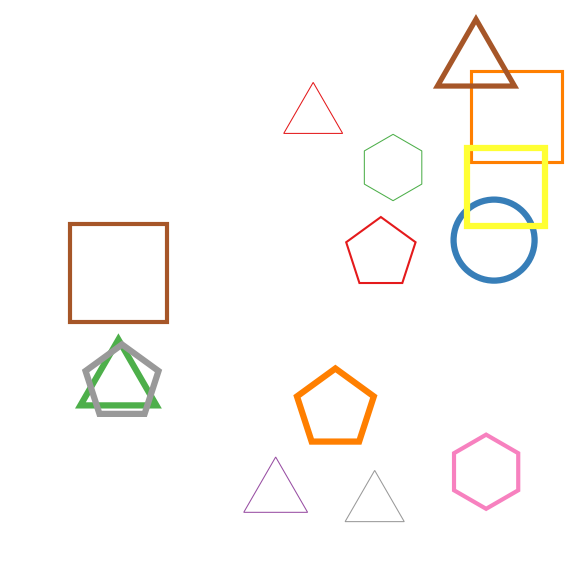[{"shape": "pentagon", "thickness": 1, "radius": 0.32, "center": [0.66, 0.56]}, {"shape": "triangle", "thickness": 0.5, "radius": 0.29, "center": [0.542, 0.798]}, {"shape": "circle", "thickness": 3, "radius": 0.35, "center": [0.856, 0.583]}, {"shape": "hexagon", "thickness": 0.5, "radius": 0.29, "center": [0.681, 0.709]}, {"shape": "triangle", "thickness": 3, "radius": 0.38, "center": [0.205, 0.335]}, {"shape": "triangle", "thickness": 0.5, "radius": 0.32, "center": [0.477, 0.144]}, {"shape": "pentagon", "thickness": 3, "radius": 0.35, "center": [0.581, 0.291]}, {"shape": "square", "thickness": 1.5, "radius": 0.4, "center": [0.894, 0.797]}, {"shape": "square", "thickness": 3, "radius": 0.34, "center": [0.876, 0.676]}, {"shape": "square", "thickness": 2, "radius": 0.42, "center": [0.205, 0.527]}, {"shape": "triangle", "thickness": 2.5, "radius": 0.39, "center": [0.824, 0.889]}, {"shape": "hexagon", "thickness": 2, "radius": 0.32, "center": [0.842, 0.182]}, {"shape": "triangle", "thickness": 0.5, "radius": 0.3, "center": [0.649, 0.125]}, {"shape": "pentagon", "thickness": 3, "radius": 0.33, "center": [0.211, 0.336]}]